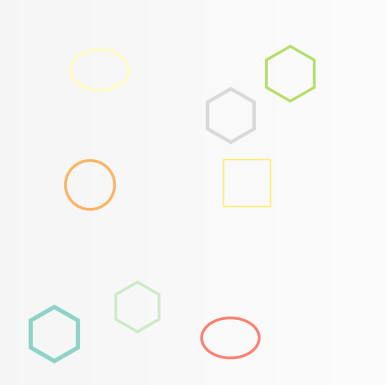[{"shape": "hexagon", "thickness": 3, "radius": 0.35, "center": [0.14, 0.132]}, {"shape": "oval", "thickness": 1.5, "radius": 0.38, "center": [0.257, 0.818]}, {"shape": "oval", "thickness": 2, "radius": 0.37, "center": [0.595, 0.122]}, {"shape": "circle", "thickness": 2, "radius": 0.32, "center": [0.232, 0.52]}, {"shape": "hexagon", "thickness": 2, "radius": 0.36, "center": [0.749, 0.809]}, {"shape": "hexagon", "thickness": 2.5, "radius": 0.35, "center": [0.596, 0.7]}, {"shape": "hexagon", "thickness": 2, "radius": 0.32, "center": [0.355, 0.203]}, {"shape": "square", "thickness": 1, "radius": 0.31, "center": [0.636, 0.526]}]